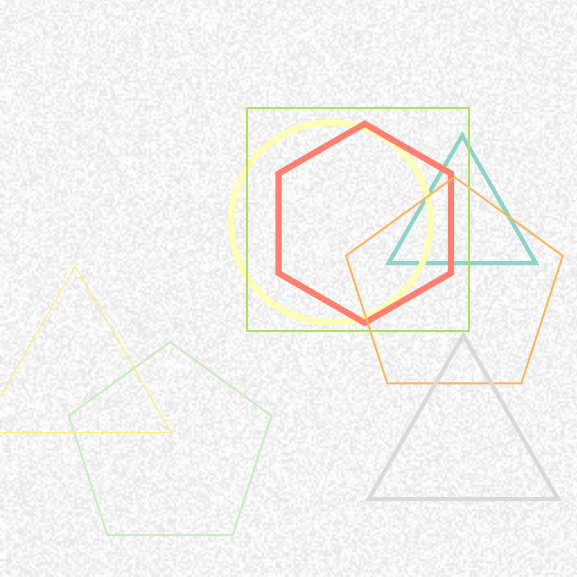[{"shape": "triangle", "thickness": 2, "radius": 0.74, "center": [0.8, 0.617]}, {"shape": "circle", "thickness": 3, "radius": 0.87, "center": [0.573, 0.614]}, {"shape": "hexagon", "thickness": 3, "radius": 0.86, "center": [0.632, 0.612]}, {"shape": "pentagon", "thickness": 1, "radius": 0.99, "center": [0.787, 0.495]}, {"shape": "square", "thickness": 1, "radius": 0.96, "center": [0.62, 0.619]}, {"shape": "triangle", "thickness": 2, "radius": 0.95, "center": [0.802, 0.23]}, {"shape": "pentagon", "thickness": 1, "radius": 0.92, "center": [0.295, 0.222]}, {"shape": "triangle", "thickness": 0.5, "radius": 0.96, "center": [0.13, 0.346]}]